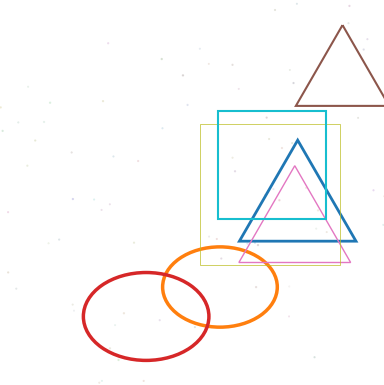[{"shape": "triangle", "thickness": 2, "radius": 0.87, "center": [0.773, 0.461]}, {"shape": "oval", "thickness": 2.5, "radius": 0.74, "center": [0.571, 0.255]}, {"shape": "oval", "thickness": 2.5, "radius": 0.82, "center": [0.38, 0.178]}, {"shape": "triangle", "thickness": 1.5, "radius": 0.7, "center": [0.89, 0.795]}, {"shape": "triangle", "thickness": 1, "radius": 0.84, "center": [0.766, 0.402]}, {"shape": "square", "thickness": 0.5, "radius": 0.91, "center": [0.7, 0.495]}, {"shape": "square", "thickness": 1.5, "radius": 0.7, "center": [0.708, 0.57]}]